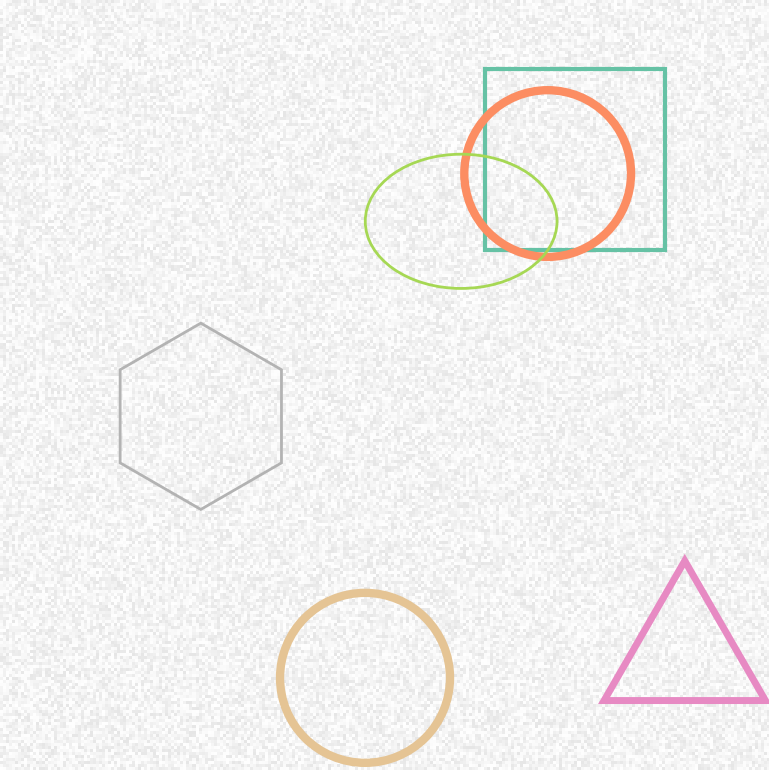[{"shape": "square", "thickness": 1.5, "radius": 0.59, "center": [0.747, 0.793]}, {"shape": "circle", "thickness": 3, "radius": 0.54, "center": [0.711, 0.775]}, {"shape": "triangle", "thickness": 2.5, "radius": 0.6, "center": [0.889, 0.151]}, {"shape": "oval", "thickness": 1, "radius": 0.62, "center": [0.599, 0.713]}, {"shape": "circle", "thickness": 3, "radius": 0.55, "center": [0.474, 0.12]}, {"shape": "hexagon", "thickness": 1, "radius": 0.6, "center": [0.261, 0.459]}]